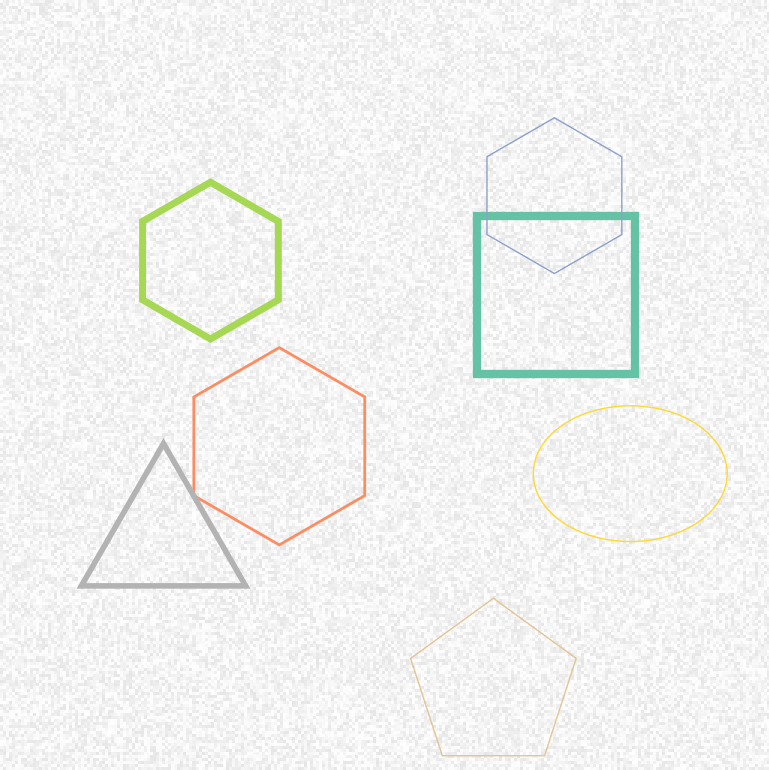[{"shape": "square", "thickness": 3, "radius": 0.51, "center": [0.722, 0.617]}, {"shape": "hexagon", "thickness": 1, "radius": 0.64, "center": [0.363, 0.42]}, {"shape": "hexagon", "thickness": 0.5, "radius": 0.51, "center": [0.72, 0.746]}, {"shape": "hexagon", "thickness": 2.5, "radius": 0.51, "center": [0.273, 0.662]}, {"shape": "oval", "thickness": 0.5, "radius": 0.63, "center": [0.819, 0.385]}, {"shape": "pentagon", "thickness": 0.5, "radius": 0.57, "center": [0.641, 0.11]}, {"shape": "triangle", "thickness": 2, "radius": 0.62, "center": [0.212, 0.301]}]